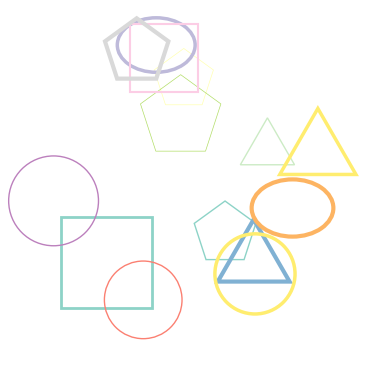[{"shape": "square", "thickness": 2, "radius": 0.59, "center": [0.277, 0.318]}, {"shape": "pentagon", "thickness": 1, "radius": 0.42, "center": [0.585, 0.394]}, {"shape": "pentagon", "thickness": 0.5, "radius": 0.4, "center": [0.477, 0.793]}, {"shape": "oval", "thickness": 2.5, "radius": 0.51, "center": [0.406, 0.883]}, {"shape": "circle", "thickness": 1, "radius": 0.5, "center": [0.372, 0.221]}, {"shape": "triangle", "thickness": 3, "radius": 0.54, "center": [0.659, 0.322]}, {"shape": "oval", "thickness": 3, "radius": 0.53, "center": [0.76, 0.46]}, {"shape": "pentagon", "thickness": 0.5, "radius": 0.55, "center": [0.469, 0.696]}, {"shape": "square", "thickness": 1.5, "radius": 0.44, "center": [0.427, 0.85]}, {"shape": "pentagon", "thickness": 3, "radius": 0.43, "center": [0.355, 0.866]}, {"shape": "circle", "thickness": 1, "radius": 0.58, "center": [0.139, 0.478]}, {"shape": "triangle", "thickness": 1, "radius": 0.41, "center": [0.695, 0.613]}, {"shape": "triangle", "thickness": 2.5, "radius": 0.57, "center": [0.826, 0.604]}, {"shape": "circle", "thickness": 2.5, "radius": 0.52, "center": [0.662, 0.289]}]